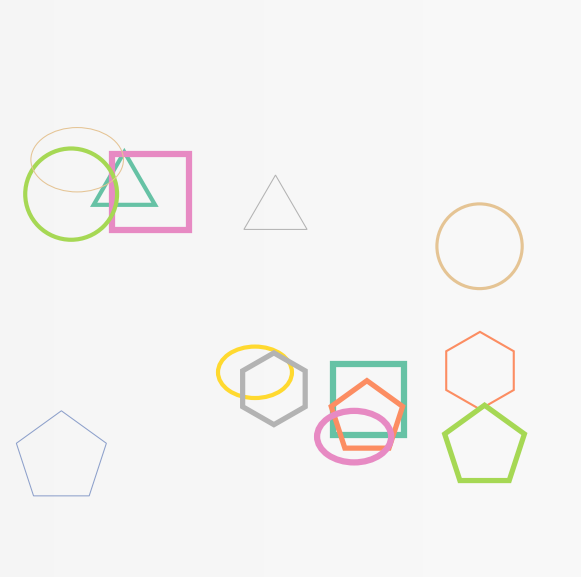[{"shape": "square", "thickness": 3, "radius": 0.3, "center": [0.634, 0.307]}, {"shape": "triangle", "thickness": 2, "radius": 0.3, "center": [0.214, 0.675]}, {"shape": "hexagon", "thickness": 1, "radius": 0.34, "center": [0.826, 0.357]}, {"shape": "pentagon", "thickness": 2.5, "radius": 0.32, "center": [0.631, 0.275]}, {"shape": "pentagon", "thickness": 0.5, "radius": 0.41, "center": [0.106, 0.206]}, {"shape": "square", "thickness": 3, "radius": 0.33, "center": [0.259, 0.666]}, {"shape": "oval", "thickness": 3, "radius": 0.32, "center": [0.609, 0.243]}, {"shape": "circle", "thickness": 2, "radius": 0.4, "center": [0.122, 0.663]}, {"shape": "pentagon", "thickness": 2.5, "radius": 0.36, "center": [0.834, 0.225]}, {"shape": "oval", "thickness": 2, "radius": 0.32, "center": [0.439, 0.354]}, {"shape": "circle", "thickness": 1.5, "radius": 0.37, "center": [0.825, 0.573]}, {"shape": "oval", "thickness": 0.5, "radius": 0.4, "center": [0.133, 0.723]}, {"shape": "triangle", "thickness": 0.5, "radius": 0.31, "center": [0.474, 0.633]}, {"shape": "hexagon", "thickness": 2.5, "radius": 0.31, "center": [0.471, 0.326]}]